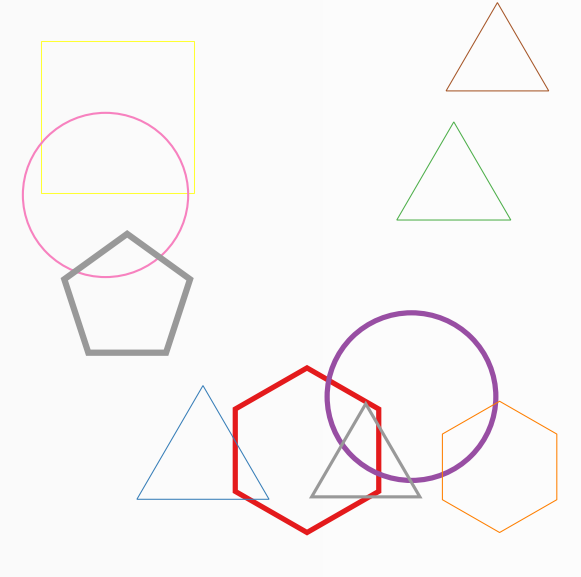[{"shape": "hexagon", "thickness": 2.5, "radius": 0.71, "center": [0.528, 0.22]}, {"shape": "triangle", "thickness": 0.5, "radius": 0.66, "center": [0.349, 0.2]}, {"shape": "triangle", "thickness": 0.5, "radius": 0.57, "center": [0.781, 0.675]}, {"shape": "circle", "thickness": 2.5, "radius": 0.73, "center": [0.708, 0.312]}, {"shape": "hexagon", "thickness": 0.5, "radius": 0.57, "center": [0.86, 0.191]}, {"shape": "square", "thickness": 0.5, "radius": 0.66, "center": [0.203, 0.797]}, {"shape": "triangle", "thickness": 0.5, "radius": 0.51, "center": [0.856, 0.893]}, {"shape": "circle", "thickness": 1, "radius": 0.71, "center": [0.182, 0.662]}, {"shape": "triangle", "thickness": 1.5, "radius": 0.54, "center": [0.629, 0.193]}, {"shape": "pentagon", "thickness": 3, "radius": 0.57, "center": [0.219, 0.48]}]